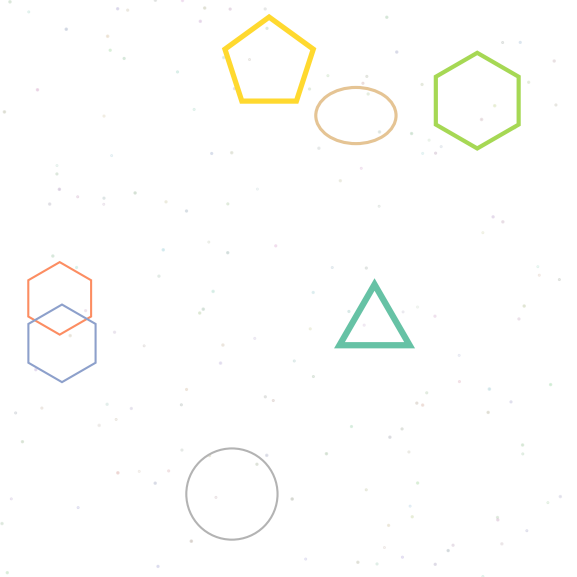[{"shape": "triangle", "thickness": 3, "radius": 0.35, "center": [0.649, 0.436]}, {"shape": "hexagon", "thickness": 1, "radius": 0.31, "center": [0.103, 0.482]}, {"shape": "hexagon", "thickness": 1, "radius": 0.34, "center": [0.107, 0.405]}, {"shape": "hexagon", "thickness": 2, "radius": 0.41, "center": [0.826, 0.825]}, {"shape": "pentagon", "thickness": 2.5, "radius": 0.4, "center": [0.466, 0.889]}, {"shape": "oval", "thickness": 1.5, "radius": 0.35, "center": [0.616, 0.799]}, {"shape": "circle", "thickness": 1, "radius": 0.39, "center": [0.402, 0.144]}]